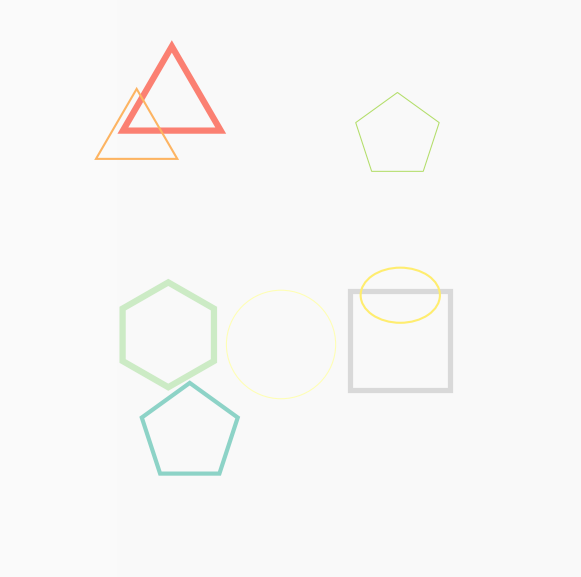[{"shape": "pentagon", "thickness": 2, "radius": 0.43, "center": [0.326, 0.249]}, {"shape": "circle", "thickness": 0.5, "radius": 0.47, "center": [0.484, 0.403]}, {"shape": "triangle", "thickness": 3, "radius": 0.49, "center": [0.296, 0.822]}, {"shape": "triangle", "thickness": 1, "radius": 0.4, "center": [0.235, 0.764]}, {"shape": "pentagon", "thickness": 0.5, "radius": 0.38, "center": [0.684, 0.764]}, {"shape": "square", "thickness": 2.5, "radius": 0.43, "center": [0.688, 0.41]}, {"shape": "hexagon", "thickness": 3, "radius": 0.45, "center": [0.29, 0.419]}, {"shape": "oval", "thickness": 1, "radius": 0.34, "center": [0.689, 0.488]}]